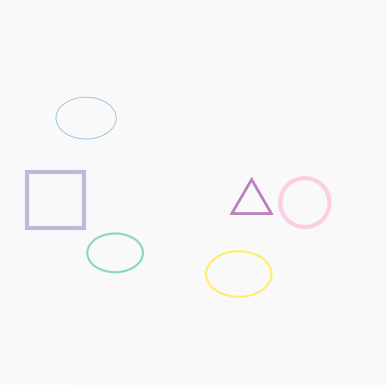[{"shape": "oval", "thickness": 1.5, "radius": 0.36, "center": [0.297, 0.343]}, {"shape": "square", "thickness": 3, "radius": 0.37, "center": [0.142, 0.481]}, {"shape": "oval", "thickness": 0.5, "radius": 0.39, "center": [0.222, 0.693]}, {"shape": "circle", "thickness": 3, "radius": 0.32, "center": [0.787, 0.474]}, {"shape": "triangle", "thickness": 2, "radius": 0.29, "center": [0.649, 0.475]}, {"shape": "oval", "thickness": 1.5, "radius": 0.42, "center": [0.616, 0.288]}]